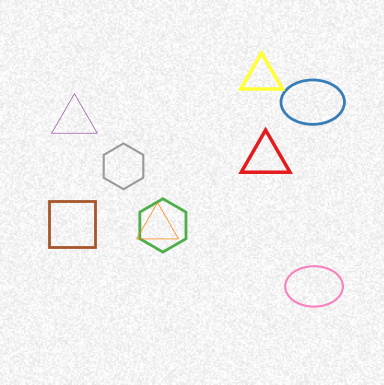[{"shape": "triangle", "thickness": 2.5, "radius": 0.37, "center": [0.69, 0.589]}, {"shape": "oval", "thickness": 2, "radius": 0.41, "center": [0.812, 0.735]}, {"shape": "hexagon", "thickness": 2, "radius": 0.35, "center": [0.423, 0.415]}, {"shape": "triangle", "thickness": 0.5, "radius": 0.34, "center": [0.193, 0.688]}, {"shape": "triangle", "thickness": 0.5, "radius": 0.31, "center": [0.409, 0.411]}, {"shape": "triangle", "thickness": 2.5, "radius": 0.31, "center": [0.679, 0.8]}, {"shape": "square", "thickness": 2, "radius": 0.3, "center": [0.187, 0.418]}, {"shape": "oval", "thickness": 1.5, "radius": 0.38, "center": [0.816, 0.256]}, {"shape": "hexagon", "thickness": 1.5, "radius": 0.3, "center": [0.321, 0.568]}]